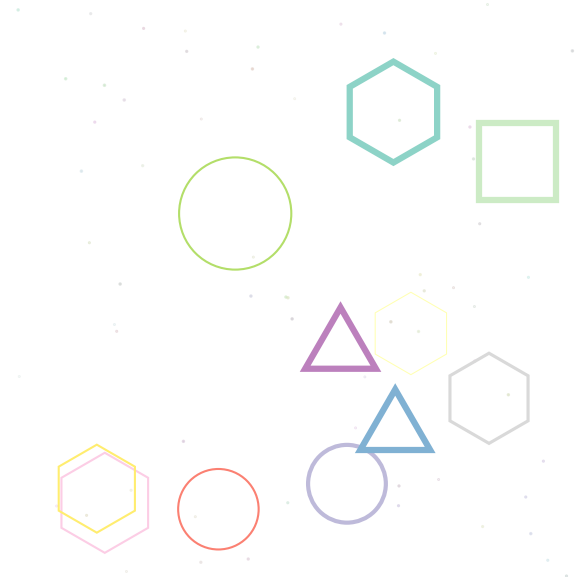[{"shape": "hexagon", "thickness": 3, "radius": 0.44, "center": [0.681, 0.805]}, {"shape": "hexagon", "thickness": 0.5, "radius": 0.36, "center": [0.711, 0.422]}, {"shape": "circle", "thickness": 2, "radius": 0.34, "center": [0.601, 0.161]}, {"shape": "circle", "thickness": 1, "radius": 0.35, "center": [0.378, 0.117]}, {"shape": "triangle", "thickness": 3, "radius": 0.35, "center": [0.684, 0.255]}, {"shape": "circle", "thickness": 1, "radius": 0.49, "center": [0.407, 0.629]}, {"shape": "hexagon", "thickness": 1, "radius": 0.43, "center": [0.181, 0.128]}, {"shape": "hexagon", "thickness": 1.5, "radius": 0.39, "center": [0.847, 0.309]}, {"shape": "triangle", "thickness": 3, "radius": 0.35, "center": [0.59, 0.396]}, {"shape": "square", "thickness": 3, "radius": 0.33, "center": [0.896, 0.719]}, {"shape": "hexagon", "thickness": 1, "radius": 0.38, "center": [0.168, 0.153]}]